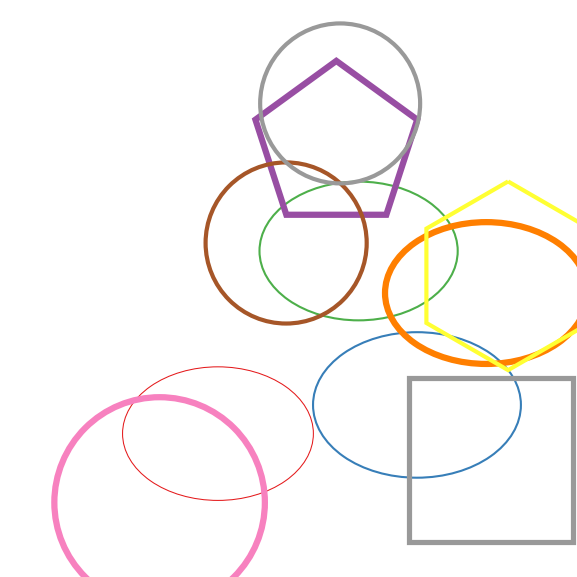[{"shape": "oval", "thickness": 0.5, "radius": 0.83, "center": [0.377, 0.248]}, {"shape": "oval", "thickness": 1, "radius": 0.9, "center": [0.722, 0.298]}, {"shape": "oval", "thickness": 1, "radius": 0.86, "center": [0.621, 0.565]}, {"shape": "pentagon", "thickness": 3, "radius": 0.74, "center": [0.582, 0.746]}, {"shape": "oval", "thickness": 3, "radius": 0.88, "center": [0.842, 0.492]}, {"shape": "hexagon", "thickness": 2, "radius": 0.82, "center": [0.88, 0.522]}, {"shape": "circle", "thickness": 2, "radius": 0.7, "center": [0.495, 0.578]}, {"shape": "circle", "thickness": 3, "radius": 0.91, "center": [0.276, 0.129]}, {"shape": "circle", "thickness": 2, "radius": 0.69, "center": [0.589, 0.82]}, {"shape": "square", "thickness": 2.5, "radius": 0.71, "center": [0.85, 0.202]}]